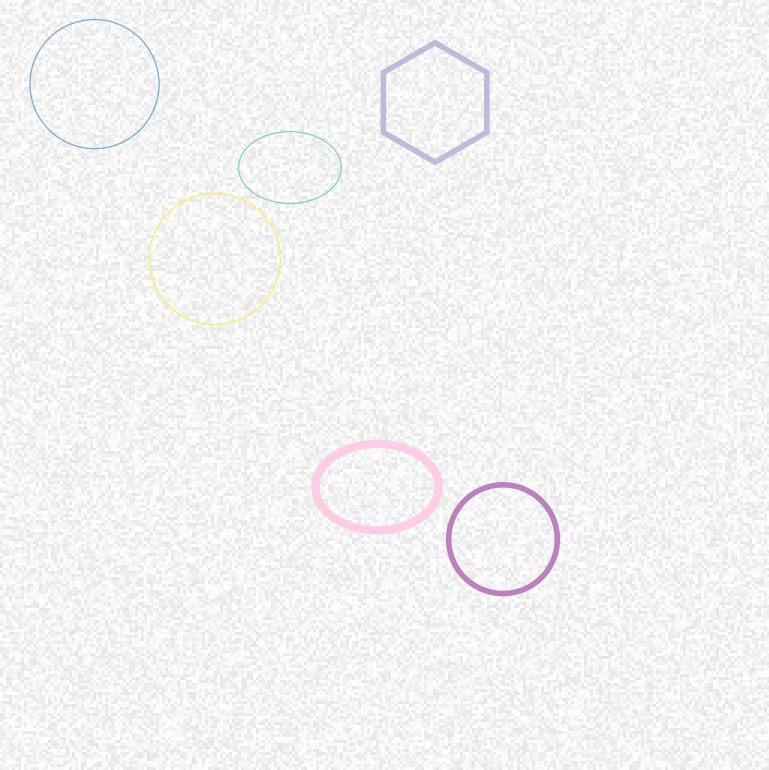[{"shape": "oval", "thickness": 0.5, "radius": 0.33, "center": [0.376, 0.782]}, {"shape": "hexagon", "thickness": 2, "radius": 0.39, "center": [0.565, 0.867]}, {"shape": "circle", "thickness": 0.5, "radius": 0.42, "center": [0.123, 0.891]}, {"shape": "oval", "thickness": 3, "radius": 0.4, "center": [0.49, 0.367]}, {"shape": "circle", "thickness": 2, "radius": 0.35, "center": [0.653, 0.3]}, {"shape": "circle", "thickness": 0.5, "radius": 0.43, "center": [0.279, 0.663]}]